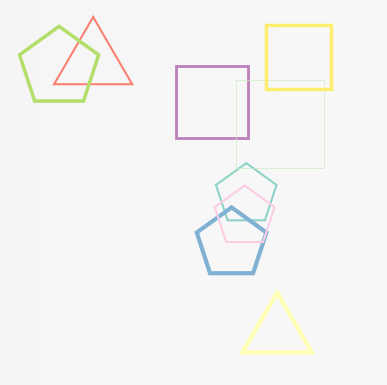[{"shape": "pentagon", "thickness": 1.5, "radius": 0.41, "center": [0.636, 0.494]}, {"shape": "triangle", "thickness": 3, "radius": 0.52, "center": [0.715, 0.136]}, {"shape": "triangle", "thickness": 1.5, "radius": 0.58, "center": [0.24, 0.839]}, {"shape": "pentagon", "thickness": 3, "radius": 0.47, "center": [0.598, 0.367]}, {"shape": "pentagon", "thickness": 2.5, "radius": 0.54, "center": [0.152, 0.824]}, {"shape": "pentagon", "thickness": 1.5, "radius": 0.41, "center": [0.631, 0.437]}, {"shape": "square", "thickness": 2, "radius": 0.47, "center": [0.548, 0.736]}, {"shape": "square", "thickness": 0.5, "radius": 0.57, "center": [0.723, 0.677]}, {"shape": "square", "thickness": 2.5, "radius": 0.42, "center": [0.77, 0.853]}]